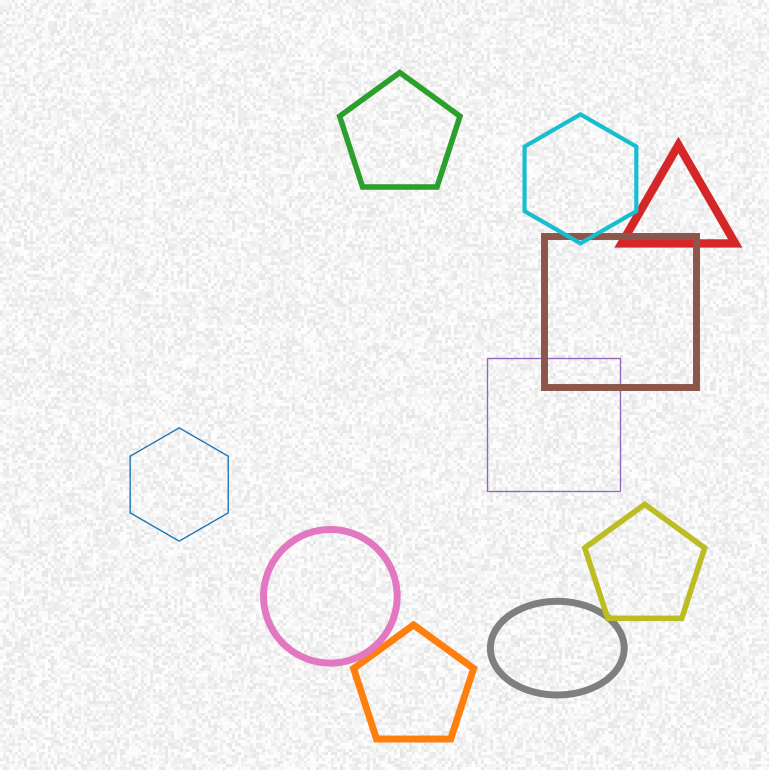[{"shape": "hexagon", "thickness": 0.5, "radius": 0.37, "center": [0.233, 0.371]}, {"shape": "pentagon", "thickness": 2.5, "radius": 0.41, "center": [0.537, 0.107]}, {"shape": "pentagon", "thickness": 2, "radius": 0.41, "center": [0.519, 0.824]}, {"shape": "triangle", "thickness": 3, "radius": 0.43, "center": [0.881, 0.726]}, {"shape": "square", "thickness": 0.5, "radius": 0.43, "center": [0.719, 0.448]}, {"shape": "square", "thickness": 2.5, "radius": 0.49, "center": [0.805, 0.595]}, {"shape": "circle", "thickness": 2.5, "radius": 0.43, "center": [0.429, 0.226]}, {"shape": "oval", "thickness": 2.5, "radius": 0.43, "center": [0.724, 0.158]}, {"shape": "pentagon", "thickness": 2, "radius": 0.41, "center": [0.837, 0.263]}, {"shape": "hexagon", "thickness": 1.5, "radius": 0.42, "center": [0.754, 0.768]}]